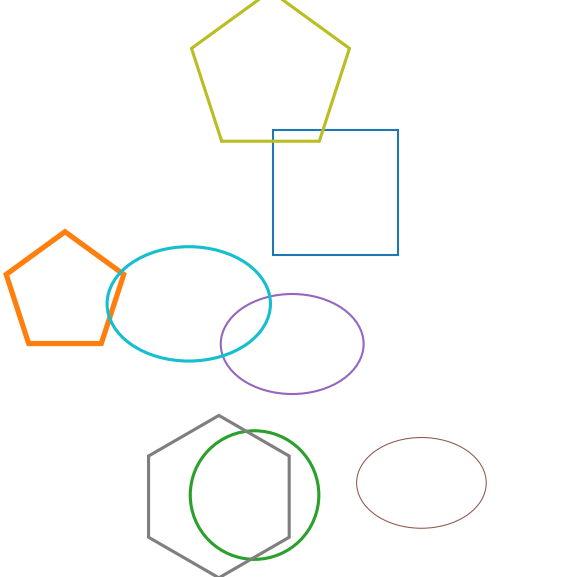[{"shape": "square", "thickness": 1, "radius": 0.54, "center": [0.581, 0.666]}, {"shape": "pentagon", "thickness": 2.5, "radius": 0.54, "center": [0.113, 0.491]}, {"shape": "circle", "thickness": 1.5, "radius": 0.56, "center": [0.441, 0.142]}, {"shape": "oval", "thickness": 1, "radius": 0.62, "center": [0.506, 0.403]}, {"shape": "oval", "thickness": 0.5, "radius": 0.56, "center": [0.73, 0.163]}, {"shape": "hexagon", "thickness": 1.5, "radius": 0.7, "center": [0.379, 0.139]}, {"shape": "pentagon", "thickness": 1.5, "radius": 0.72, "center": [0.468, 0.871]}, {"shape": "oval", "thickness": 1.5, "radius": 0.71, "center": [0.327, 0.473]}]